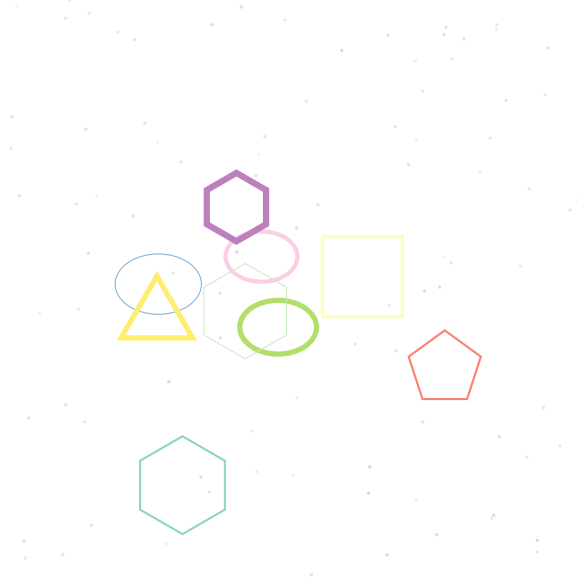[{"shape": "hexagon", "thickness": 1, "radius": 0.42, "center": [0.316, 0.159]}, {"shape": "square", "thickness": 1.5, "radius": 0.35, "center": [0.627, 0.521]}, {"shape": "pentagon", "thickness": 1, "radius": 0.33, "center": [0.77, 0.361]}, {"shape": "oval", "thickness": 0.5, "radius": 0.37, "center": [0.274, 0.507]}, {"shape": "oval", "thickness": 2.5, "radius": 0.33, "center": [0.482, 0.433]}, {"shape": "oval", "thickness": 2, "radius": 0.31, "center": [0.453, 0.555]}, {"shape": "hexagon", "thickness": 3, "radius": 0.3, "center": [0.409, 0.64]}, {"shape": "hexagon", "thickness": 0.5, "radius": 0.41, "center": [0.425, 0.46]}, {"shape": "triangle", "thickness": 2.5, "radius": 0.36, "center": [0.272, 0.45]}]